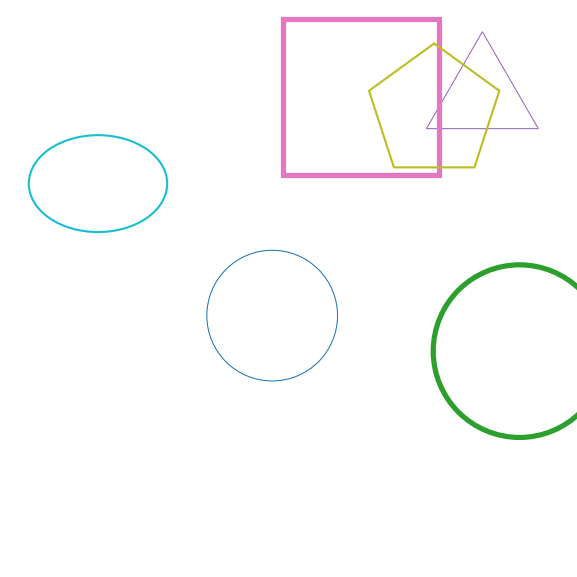[{"shape": "circle", "thickness": 0.5, "radius": 0.57, "center": [0.471, 0.453]}, {"shape": "circle", "thickness": 2.5, "radius": 0.75, "center": [0.9, 0.391]}, {"shape": "triangle", "thickness": 0.5, "radius": 0.56, "center": [0.835, 0.832]}, {"shape": "square", "thickness": 2.5, "radius": 0.68, "center": [0.624, 0.831]}, {"shape": "pentagon", "thickness": 1, "radius": 0.59, "center": [0.752, 0.805]}, {"shape": "oval", "thickness": 1, "radius": 0.6, "center": [0.17, 0.681]}]